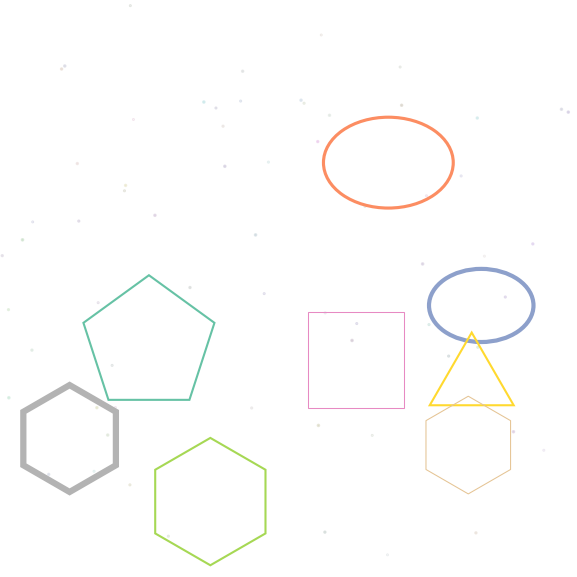[{"shape": "pentagon", "thickness": 1, "radius": 0.6, "center": [0.258, 0.403]}, {"shape": "oval", "thickness": 1.5, "radius": 0.56, "center": [0.672, 0.718]}, {"shape": "oval", "thickness": 2, "radius": 0.45, "center": [0.833, 0.47]}, {"shape": "square", "thickness": 0.5, "radius": 0.42, "center": [0.616, 0.376]}, {"shape": "hexagon", "thickness": 1, "radius": 0.55, "center": [0.364, 0.131]}, {"shape": "triangle", "thickness": 1, "radius": 0.42, "center": [0.817, 0.339]}, {"shape": "hexagon", "thickness": 0.5, "radius": 0.42, "center": [0.811, 0.228]}, {"shape": "hexagon", "thickness": 3, "radius": 0.46, "center": [0.121, 0.24]}]